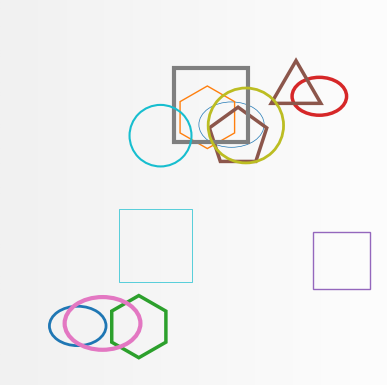[{"shape": "oval", "thickness": 2, "radius": 0.37, "center": [0.201, 0.153]}, {"shape": "oval", "thickness": 0.5, "radius": 0.42, "center": [0.597, 0.676]}, {"shape": "hexagon", "thickness": 1, "radius": 0.41, "center": [0.535, 0.695]}, {"shape": "hexagon", "thickness": 2.5, "radius": 0.4, "center": [0.358, 0.152]}, {"shape": "oval", "thickness": 2.5, "radius": 0.35, "center": [0.824, 0.75]}, {"shape": "square", "thickness": 1, "radius": 0.37, "center": [0.881, 0.323]}, {"shape": "triangle", "thickness": 2.5, "radius": 0.37, "center": [0.764, 0.768]}, {"shape": "pentagon", "thickness": 2.5, "radius": 0.39, "center": [0.614, 0.644]}, {"shape": "oval", "thickness": 3, "radius": 0.49, "center": [0.265, 0.16]}, {"shape": "square", "thickness": 3, "radius": 0.48, "center": [0.544, 0.727]}, {"shape": "circle", "thickness": 2, "radius": 0.49, "center": [0.634, 0.674]}, {"shape": "circle", "thickness": 1.5, "radius": 0.4, "center": [0.414, 0.648]}, {"shape": "square", "thickness": 0.5, "radius": 0.47, "center": [0.401, 0.362]}]